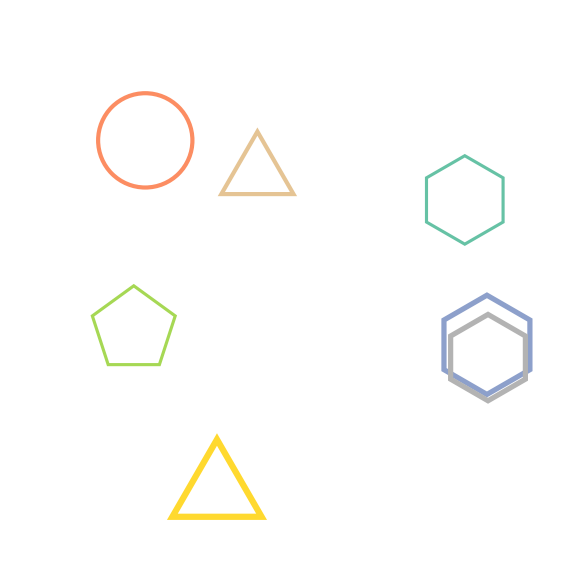[{"shape": "hexagon", "thickness": 1.5, "radius": 0.38, "center": [0.805, 0.653]}, {"shape": "circle", "thickness": 2, "radius": 0.41, "center": [0.252, 0.756]}, {"shape": "hexagon", "thickness": 2.5, "radius": 0.43, "center": [0.843, 0.402]}, {"shape": "pentagon", "thickness": 1.5, "radius": 0.38, "center": [0.232, 0.429]}, {"shape": "triangle", "thickness": 3, "radius": 0.45, "center": [0.376, 0.149]}, {"shape": "triangle", "thickness": 2, "radius": 0.36, "center": [0.446, 0.699]}, {"shape": "hexagon", "thickness": 2.5, "radius": 0.37, "center": [0.845, 0.38]}]